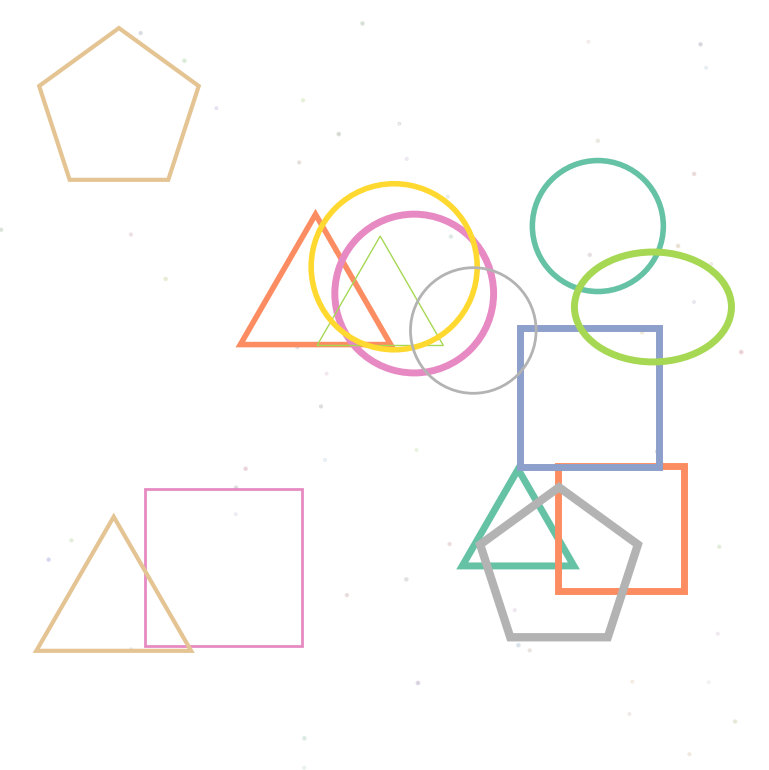[{"shape": "triangle", "thickness": 2.5, "radius": 0.42, "center": [0.673, 0.307]}, {"shape": "circle", "thickness": 2, "radius": 0.43, "center": [0.776, 0.706]}, {"shape": "triangle", "thickness": 2, "radius": 0.56, "center": [0.41, 0.609]}, {"shape": "square", "thickness": 2.5, "radius": 0.41, "center": [0.806, 0.313]}, {"shape": "square", "thickness": 2.5, "radius": 0.45, "center": [0.766, 0.484]}, {"shape": "square", "thickness": 1, "radius": 0.51, "center": [0.29, 0.263]}, {"shape": "circle", "thickness": 2.5, "radius": 0.52, "center": [0.538, 0.619]}, {"shape": "oval", "thickness": 2.5, "radius": 0.51, "center": [0.848, 0.601]}, {"shape": "triangle", "thickness": 0.5, "radius": 0.47, "center": [0.494, 0.599]}, {"shape": "circle", "thickness": 2, "radius": 0.54, "center": [0.512, 0.654]}, {"shape": "pentagon", "thickness": 1.5, "radius": 0.54, "center": [0.154, 0.855]}, {"shape": "triangle", "thickness": 1.5, "radius": 0.58, "center": [0.148, 0.213]}, {"shape": "pentagon", "thickness": 3, "radius": 0.54, "center": [0.726, 0.26]}, {"shape": "circle", "thickness": 1, "radius": 0.41, "center": [0.615, 0.571]}]